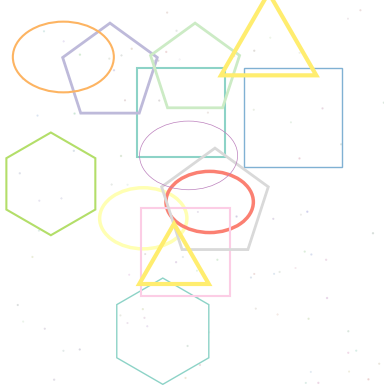[{"shape": "square", "thickness": 1.5, "radius": 0.57, "center": [0.469, 0.708]}, {"shape": "hexagon", "thickness": 1, "radius": 0.69, "center": [0.423, 0.14]}, {"shape": "oval", "thickness": 2.5, "radius": 0.57, "center": [0.372, 0.433]}, {"shape": "pentagon", "thickness": 2, "radius": 0.65, "center": [0.286, 0.811]}, {"shape": "oval", "thickness": 2.5, "radius": 0.57, "center": [0.545, 0.475]}, {"shape": "square", "thickness": 1, "radius": 0.64, "center": [0.762, 0.695]}, {"shape": "oval", "thickness": 1.5, "radius": 0.66, "center": [0.165, 0.852]}, {"shape": "hexagon", "thickness": 1.5, "radius": 0.67, "center": [0.132, 0.522]}, {"shape": "square", "thickness": 1.5, "radius": 0.57, "center": [0.482, 0.346]}, {"shape": "pentagon", "thickness": 2, "radius": 0.73, "center": [0.558, 0.47]}, {"shape": "oval", "thickness": 0.5, "radius": 0.64, "center": [0.49, 0.596]}, {"shape": "pentagon", "thickness": 2, "radius": 0.61, "center": [0.507, 0.818]}, {"shape": "triangle", "thickness": 3, "radius": 0.71, "center": [0.698, 0.876]}, {"shape": "triangle", "thickness": 3, "radius": 0.52, "center": [0.452, 0.315]}]